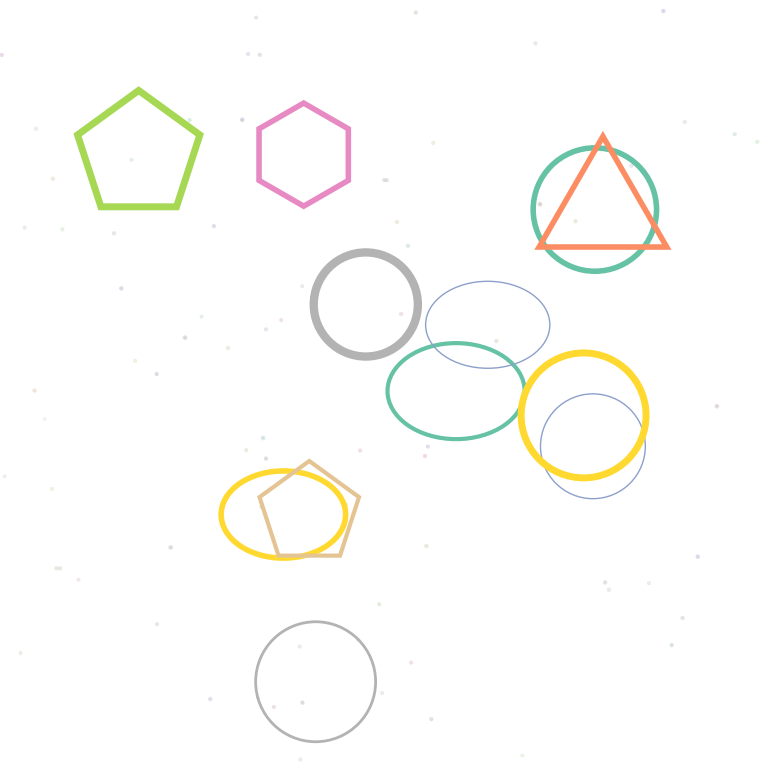[{"shape": "circle", "thickness": 2, "radius": 0.4, "center": [0.773, 0.728]}, {"shape": "oval", "thickness": 1.5, "radius": 0.45, "center": [0.592, 0.492]}, {"shape": "triangle", "thickness": 2, "radius": 0.48, "center": [0.783, 0.727]}, {"shape": "oval", "thickness": 0.5, "radius": 0.4, "center": [0.633, 0.578]}, {"shape": "circle", "thickness": 0.5, "radius": 0.34, "center": [0.77, 0.42]}, {"shape": "hexagon", "thickness": 2, "radius": 0.33, "center": [0.394, 0.799]}, {"shape": "pentagon", "thickness": 2.5, "radius": 0.42, "center": [0.18, 0.799]}, {"shape": "circle", "thickness": 2.5, "radius": 0.41, "center": [0.758, 0.461]}, {"shape": "oval", "thickness": 2, "radius": 0.4, "center": [0.368, 0.332]}, {"shape": "pentagon", "thickness": 1.5, "radius": 0.34, "center": [0.402, 0.333]}, {"shape": "circle", "thickness": 1, "radius": 0.39, "center": [0.41, 0.115]}, {"shape": "circle", "thickness": 3, "radius": 0.34, "center": [0.475, 0.605]}]